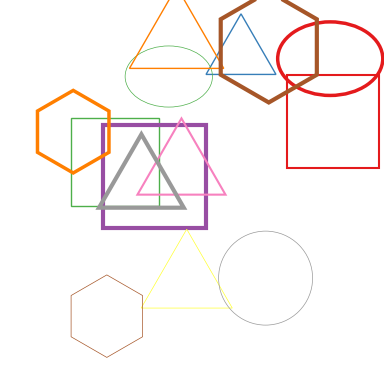[{"shape": "oval", "thickness": 2.5, "radius": 0.68, "center": [0.858, 0.848]}, {"shape": "square", "thickness": 1.5, "radius": 0.6, "center": [0.866, 0.684]}, {"shape": "triangle", "thickness": 1, "radius": 0.52, "center": [0.626, 0.859]}, {"shape": "oval", "thickness": 0.5, "radius": 0.57, "center": [0.438, 0.801]}, {"shape": "square", "thickness": 1, "radius": 0.57, "center": [0.299, 0.58]}, {"shape": "square", "thickness": 3, "radius": 0.67, "center": [0.402, 0.54]}, {"shape": "triangle", "thickness": 1, "radius": 0.71, "center": [0.459, 0.893]}, {"shape": "hexagon", "thickness": 2.5, "radius": 0.54, "center": [0.19, 0.658]}, {"shape": "triangle", "thickness": 0.5, "radius": 0.68, "center": [0.485, 0.268]}, {"shape": "hexagon", "thickness": 0.5, "radius": 0.54, "center": [0.277, 0.179]}, {"shape": "hexagon", "thickness": 3, "radius": 0.72, "center": [0.698, 0.878]}, {"shape": "triangle", "thickness": 1.5, "radius": 0.66, "center": [0.471, 0.56]}, {"shape": "circle", "thickness": 0.5, "radius": 0.61, "center": [0.69, 0.278]}, {"shape": "triangle", "thickness": 3, "radius": 0.64, "center": [0.367, 0.524]}]